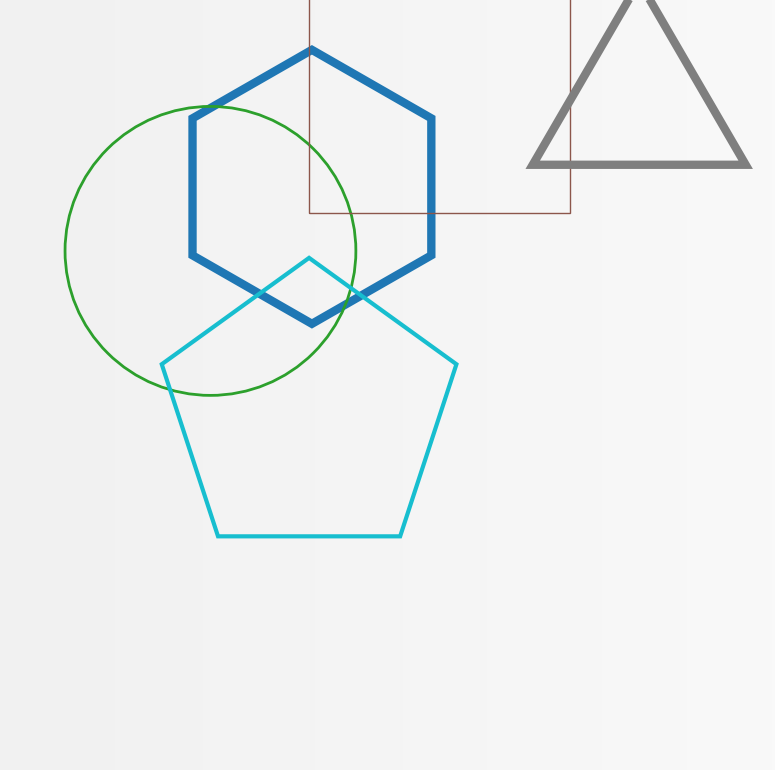[{"shape": "hexagon", "thickness": 3, "radius": 0.89, "center": [0.402, 0.757]}, {"shape": "circle", "thickness": 1, "radius": 0.94, "center": [0.272, 0.674]}, {"shape": "square", "thickness": 0.5, "radius": 0.84, "center": [0.567, 0.892]}, {"shape": "triangle", "thickness": 3, "radius": 0.79, "center": [0.825, 0.865]}, {"shape": "pentagon", "thickness": 1.5, "radius": 1.0, "center": [0.399, 0.465]}]